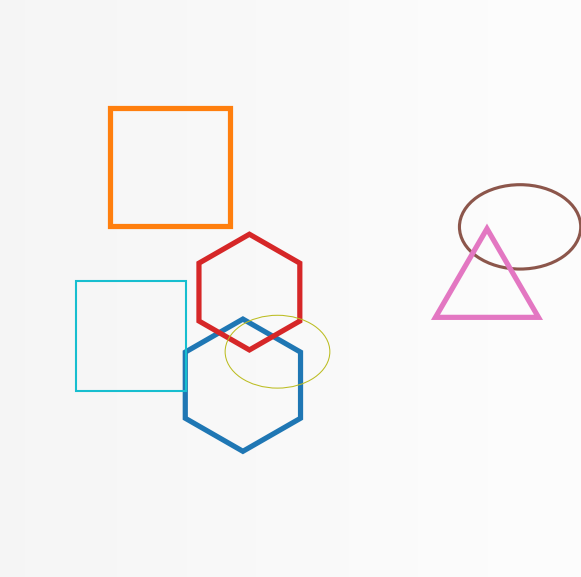[{"shape": "hexagon", "thickness": 2.5, "radius": 0.57, "center": [0.418, 0.332]}, {"shape": "square", "thickness": 2.5, "radius": 0.51, "center": [0.292, 0.71]}, {"shape": "hexagon", "thickness": 2.5, "radius": 0.5, "center": [0.429, 0.493]}, {"shape": "oval", "thickness": 1.5, "radius": 0.52, "center": [0.895, 0.606]}, {"shape": "triangle", "thickness": 2.5, "radius": 0.51, "center": [0.838, 0.501]}, {"shape": "oval", "thickness": 0.5, "radius": 0.45, "center": [0.477, 0.39]}, {"shape": "square", "thickness": 1, "radius": 0.47, "center": [0.225, 0.417]}]